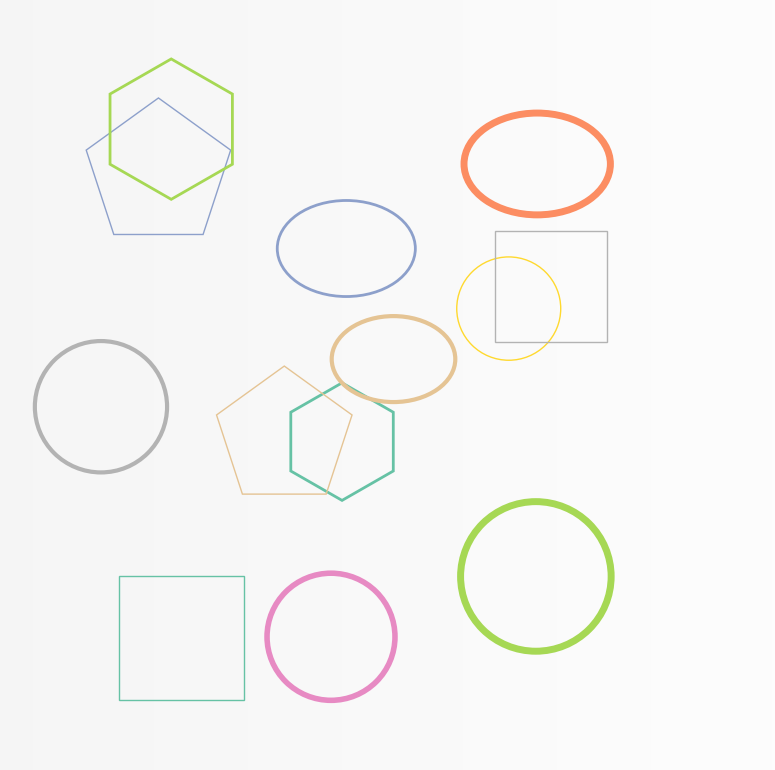[{"shape": "hexagon", "thickness": 1, "radius": 0.38, "center": [0.441, 0.426]}, {"shape": "square", "thickness": 0.5, "radius": 0.4, "center": [0.234, 0.171]}, {"shape": "oval", "thickness": 2.5, "radius": 0.47, "center": [0.693, 0.787]}, {"shape": "oval", "thickness": 1, "radius": 0.45, "center": [0.447, 0.677]}, {"shape": "pentagon", "thickness": 0.5, "radius": 0.49, "center": [0.204, 0.775]}, {"shape": "circle", "thickness": 2, "radius": 0.41, "center": [0.427, 0.173]}, {"shape": "circle", "thickness": 2.5, "radius": 0.49, "center": [0.691, 0.251]}, {"shape": "hexagon", "thickness": 1, "radius": 0.46, "center": [0.221, 0.832]}, {"shape": "circle", "thickness": 0.5, "radius": 0.34, "center": [0.656, 0.599]}, {"shape": "pentagon", "thickness": 0.5, "radius": 0.46, "center": [0.367, 0.433]}, {"shape": "oval", "thickness": 1.5, "radius": 0.4, "center": [0.508, 0.534]}, {"shape": "circle", "thickness": 1.5, "radius": 0.43, "center": [0.13, 0.472]}, {"shape": "square", "thickness": 0.5, "radius": 0.36, "center": [0.711, 0.628]}]